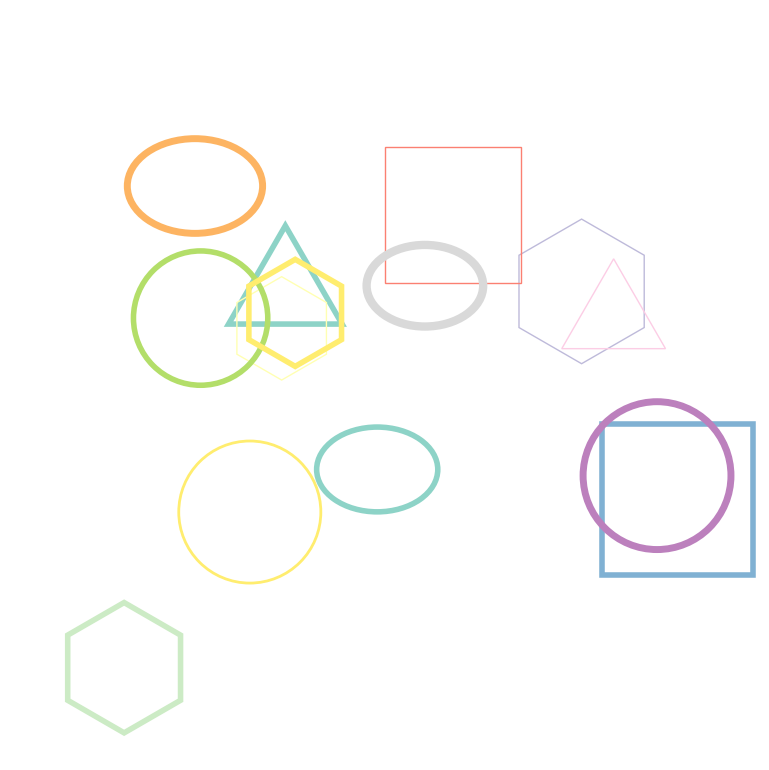[{"shape": "triangle", "thickness": 2, "radius": 0.43, "center": [0.371, 0.622]}, {"shape": "oval", "thickness": 2, "radius": 0.39, "center": [0.49, 0.39]}, {"shape": "hexagon", "thickness": 0.5, "radius": 0.34, "center": [0.366, 0.574]}, {"shape": "hexagon", "thickness": 0.5, "radius": 0.47, "center": [0.755, 0.622]}, {"shape": "square", "thickness": 0.5, "radius": 0.44, "center": [0.589, 0.721]}, {"shape": "square", "thickness": 2, "radius": 0.49, "center": [0.88, 0.351]}, {"shape": "oval", "thickness": 2.5, "radius": 0.44, "center": [0.253, 0.758]}, {"shape": "circle", "thickness": 2, "radius": 0.44, "center": [0.261, 0.587]}, {"shape": "triangle", "thickness": 0.5, "radius": 0.39, "center": [0.797, 0.586]}, {"shape": "oval", "thickness": 3, "radius": 0.38, "center": [0.552, 0.629]}, {"shape": "circle", "thickness": 2.5, "radius": 0.48, "center": [0.853, 0.382]}, {"shape": "hexagon", "thickness": 2, "radius": 0.42, "center": [0.161, 0.133]}, {"shape": "circle", "thickness": 1, "radius": 0.46, "center": [0.324, 0.335]}, {"shape": "hexagon", "thickness": 2, "radius": 0.35, "center": [0.383, 0.594]}]